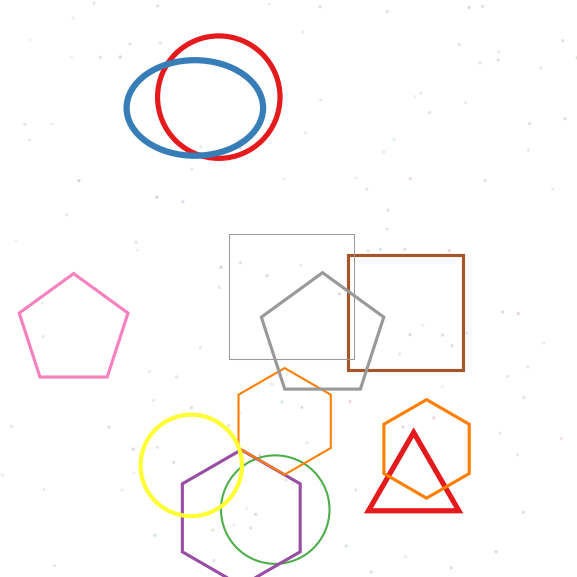[{"shape": "triangle", "thickness": 2.5, "radius": 0.45, "center": [0.716, 0.16]}, {"shape": "circle", "thickness": 2.5, "radius": 0.53, "center": [0.379, 0.831]}, {"shape": "oval", "thickness": 3, "radius": 0.59, "center": [0.337, 0.812]}, {"shape": "circle", "thickness": 1, "radius": 0.47, "center": [0.477, 0.117]}, {"shape": "hexagon", "thickness": 1.5, "radius": 0.59, "center": [0.418, 0.102]}, {"shape": "hexagon", "thickness": 1, "radius": 0.46, "center": [0.493, 0.27]}, {"shape": "hexagon", "thickness": 1.5, "radius": 0.43, "center": [0.739, 0.222]}, {"shape": "circle", "thickness": 2, "radius": 0.44, "center": [0.331, 0.193]}, {"shape": "square", "thickness": 1.5, "radius": 0.5, "center": [0.702, 0.459]}, {"shape": "pentagon", "thickness": 1.5, "radius": 0.5, "center": [0.127, 0.426]}, {"shape": "square", "thickness": 0.5, "radius": 0.54, "center": [0.505, 0.485]}, {"shape": "pentagon", "thickness": 1.5, "radius": 0.56, "center": [0.559, 0.416]}]